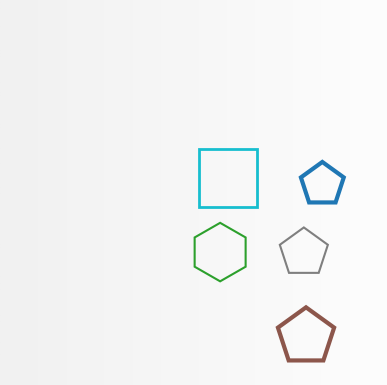[{"shape": "pentagon", "thickness": 3, "radius": 0.29, "center": [0.832, 0.521]}, {"shape": "hexagon", "thickness": 1.5, "radius": 0.38, "center": [0.568, 0.345]}, {"shape": "pentagon", "thickness": 3, "radius": 0.38, "center": [0.79, 0.125]}, {"shape": "pentagon", "thickness": 1.5, "radius": 0.33, "center": [0.784, 0.344]}, {"shape": "square", "thickness": 2, "radius": 0.38, "center": [0.589, 0.538]}]